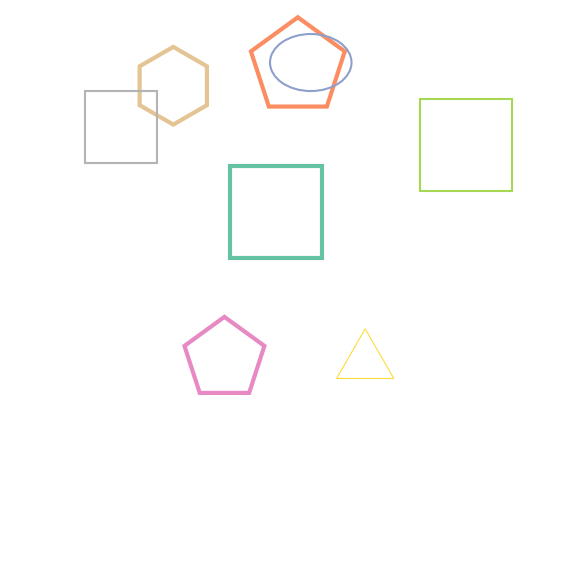[{"shape": "square", "thickness": 2, "radius": 0.4, "center": [0.478, 0.632]}, {"shape": "pentagon", "thickness": 2, "radius": 0.43, "center": [0.516, 0.884]}, {"shape": "oval", "thickness": 1, "radius": 0.35, "center": [0.538, 0.891]}, {"shape": "pentagon", "thickness": 2, "radius": 0.36, "center": [0.389, 0.378]}, {"shape": "square", "thickness": 1, "radius": 0.4, "center": [0.806, 0.749]}, {"shape": "triangle", "thickness": 0.5, "radius": 0.29, "center": [0.632, 0.372]}, {"shape": "hexagon", "thickness": 2, "radius": 0.34, "center": [0.3, 0.851]}, {"shape": "square", "thickness": 1, "radius": 0.31, "center": [0.21, 0.78]}]